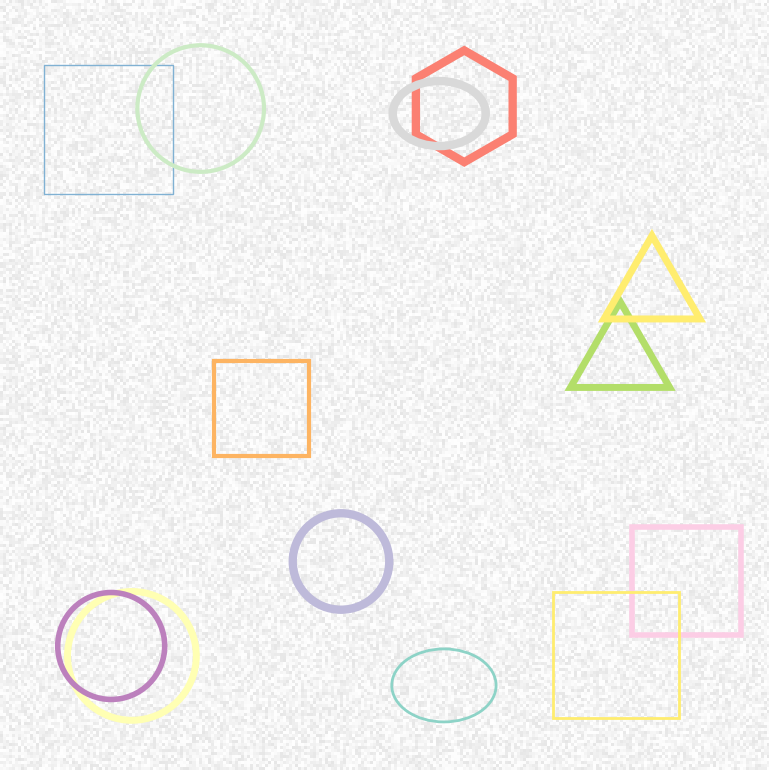[{"shape": "oval", "thickness": 1, "radius": 0.34, "center": [0.577, 0.11]}, {"shape": "circle", "thickness": 2.5, "radius": 0.42, "center": [0.171, 0.148]}, {"shape": "circle", "thickness": 3, "radius": 0.31, "center": [0.443, 0.271]}, {"shape": "hexagon", "thickness": 3, "radius": 0.36, "center": [0.603, 0.862]}, {"shape": "square", "thickness": 0.5, "radius": 0.42, "center": [0.141, 0.832]}, {"shape": "square", "thickness": 1.5, "radius": 0.31, "center": [0.34, 0.469]}, {"shape": "triangle", "thickness": 2.5, "radius": 0.37, "center": [0.805, 0.534]}, {"shape": "square", "thickness": 2, "radius": 0.35, "center": [0.892, 0.246]}, {"shape": "oval", "thickness": 3, "radius": 0.3, "center": [0.571, 0.853]}, {"shape": "circle", "thickness": 2, "radius": 0.35, "center": [0.144, 0.161]}, {"shape": "circle", "thickness": 1.5, "radius": 0.41, "center": [0.261, 0.859]}, {"shape": "triangle", "thickness": 2.5, "radius": 0.36, "center": [0.847, 0.622]}, {"shape": "square", "thickness": 1, "radius": 0.41, "center": [0.8, 0.149]}]